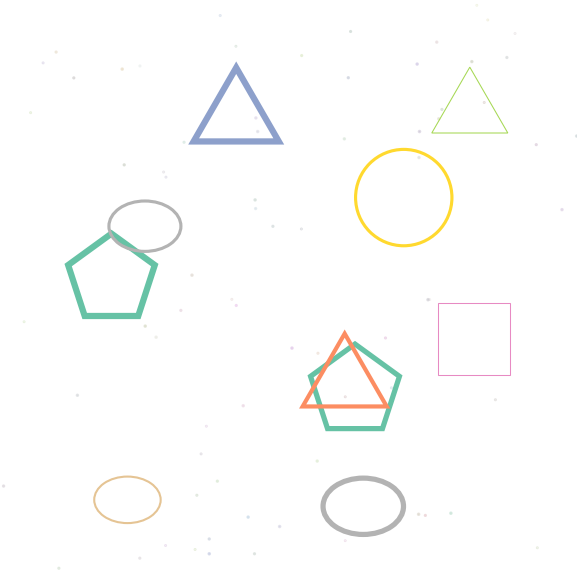[{"shape": "pentagon", "thickness": 2.5, "radius": 0.4, "center": [0.615, 0.322]}, {"shape": "pentagon", "thickness": 3, "radius": 0.39, "center": [0.193, 0.516]}, {"shape": "triangle", "thickness": 2, "radius": 0.42, "center": [0.597, 0.337]}, {"shape": "triangle", "thickness": 3, "radius": 0.43, "center": [0.409, 0.797]}, {"shape": "square", "thickness": 0.5, "radius": 0.31, "center": [0.821, 0.412]}, {"shape": "triangle", "thickness": 0.5, "radius": 0.38, "center": [0.814, 0.807]}, {"shape": "circle", "thickness": 1.5, "radius": 0.42, "center": [0.699, 0.657]}, {"shape": "oval", "thickness": 1, "radius": 0.29, "center": [0.221, 0.134]}, {"shape": "oval", "thickness": 1.5, "radius": 0.31, "center": [0.251, 0.607]}, {"shape": "oval", "thickness": 2.5, "radius": 0.35, "center": [0.629, 0.122]}]